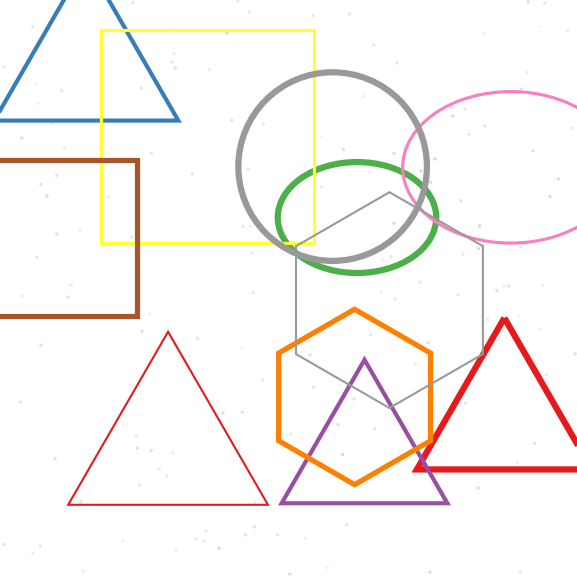[{"shape": "triangle", "thickness": 1, "radius": 1.0, "center": [0.291, 0.225]}, {"shape": "triangle", "thickness": 3, "radius": 0.87, "center": [0.873, 0.274]}, {"shape": "triangle", "thickness": 2, "radius": 0.92, "center": [0.149, 0.882]}, {"shape": "oval", "thickness": 3, "radius": 0.69, "center": [0.618, 0.622]}, {"shape": "triangle", "thickness": 2, "radius": 0.83, "center": [0.631, 0.21]}, {"shape": "hexagon", "thickness": 2.5, "radius": 0.76, "center": [0.614, 0.312]}, {"shape": "square", "thickness": 1.5, "radius": 0.92, "center": [0.36, 0.763]}, {"shape": "square", "thickness": 2.5, "radius": 0.68, "center": [0.101, 0.587]}, {"shape": "oval", "thickness": 1.5, "radius": 0.94, "center": [0.885, 0.709]}, {"shape": "hexagon", "thickness": 1, "radius": 0.93, "center": [0.674, 0.479]}, {"shape": "circle", "thickness": 3, "radius": 0.82, "center": [0.576, 0.711]}]